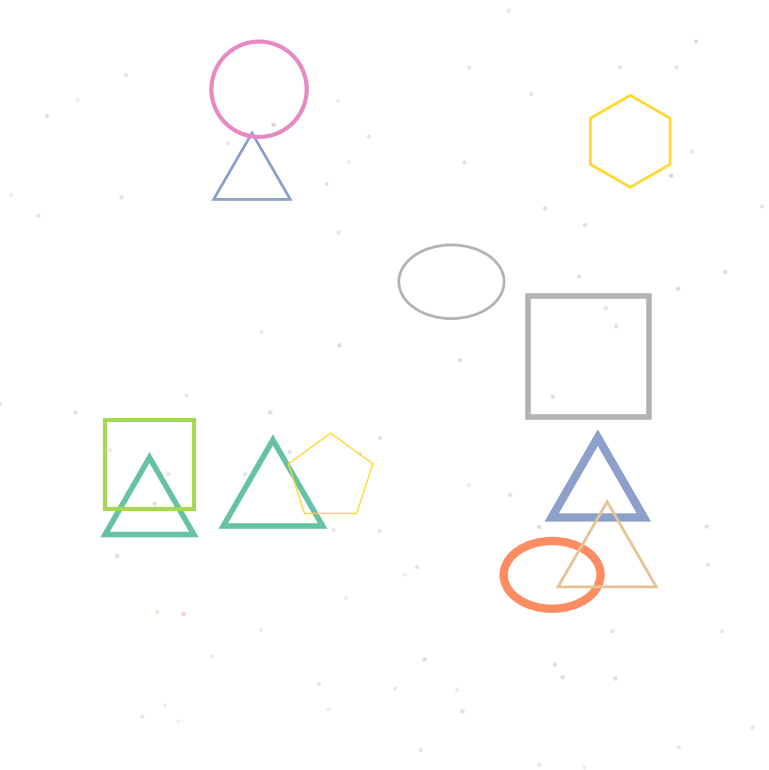[{"shape": "triangle", "thickness": 2, "radius": 0.37, "center": [0.354, 0.354]}, {"shape": "triangle", "thickness": 2, "radius": 0.33, "center": [0.194, 0.339]}, {"shape": "oval", "thickness": 3, "radius": 0.31, "center": [0.717, 0.253]}, {"shape": "triangle", "thickness": 1, "radius": 0.29, "center": [0.327, 0.77]}, {"shape": "triangle", "thickness": 3, "radius": 0.35, "center": [0.776, 0.363]}, {"shape": "circle", "thickness": 1.5, "radius": 0.31, "center": [0.336, 0.884]}, {"shape": "square", "thickness": 1.5, "radius": 0.29, "center": [0.194, 0.397]}, {"shape": "pentagon", "thickness": 0.5, "radius": 0.29, "center": [0.429, 0.38]}, {"shape": "hexagon", "thickness": 1, "radius": 0.3, "center": [0.819, 0.817]}, {"shape": "triangle", "thickness": 1, "radius": 0.37, "center": [0.789, 0.275]}, {"shape": "square", "thickness": 2, "radius": 0.39, "center": [0.764, 0.537]}, {"shape": "oval", "thickness": 1, "radius": 0.34, "center": [0.586, 0.634]}]